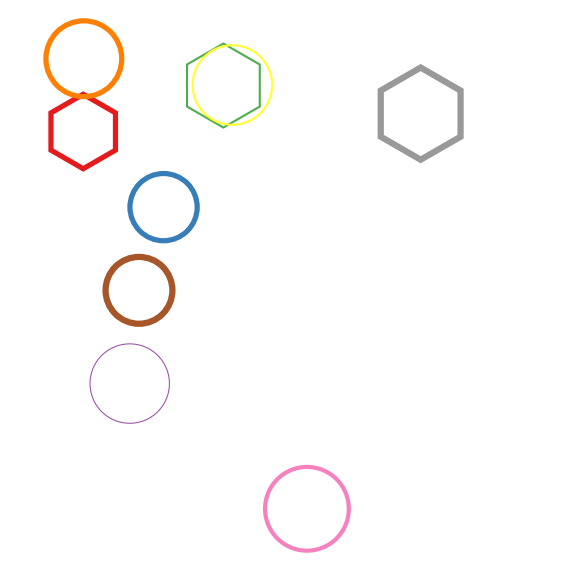[{"shape": "hexagon", "thickness": 2.5, "radius": 0.32, "center": [0.144, 0.771]}, {"shape": "circle", "thickness": 2.5, "radius": 0.29, "center": [0.283, 0.64]}, {"shape": "hexagon", "thickness": 1, "radius": 0.36, "center": [0.387, 0.851]}, {"shape": "circle", "thickness": 0.5, "radius": 0.34, "center": [0.225, 0.335]}, {"shape": "circle", "thickness": 2.5, "radius": 0.33, "center": [0.145, 0.897]}, {"shape": "circle", "thickness": 1, "radius": 0.34, "center": [0.402, 0.852]}, {"shape": "circle", "thickness": 3, "radius": 0.29, "center": [0.241, 0.496]}, {"shape": "circle", "thickness": 2, "radius": 0.36, "center": [0.531, 0.118]}, {"shape": "hexagon", "thickness": 3, "radius": 0.4, "center": [0.728, 0.802]}]